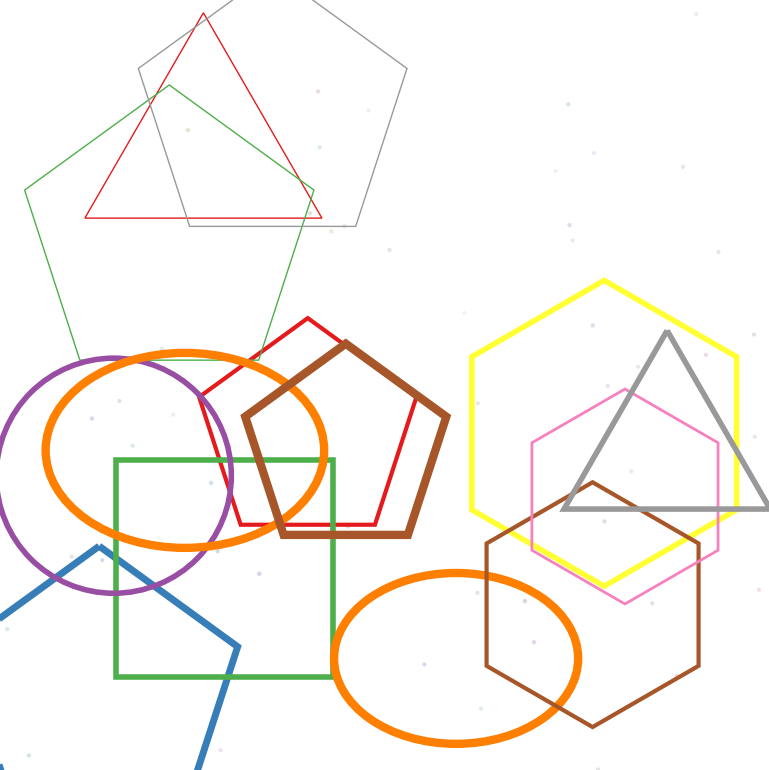[{"shape": "pentagon", "thickness": 1.5, "radius": 0.74, "center": [0.4, 0.439]}, {"shape": "triangle", "thickness": 0.5, "radius": 0.89, "center": [0.264, 0.806]}, {"shape": "pentagon", "thickness": 2.5, "radius": 0.95, "center": [0.129, 0.102]}, {"shape": "pentagon", "thickness": 0.5, "radius": 0.99, "center": [0.22, 0.692]}, {"shape": "square", "thickness": 2, "radius": 0.71, "center": [0.291, 0.262]}, {"shape": "circle", "thickness": 2, "radius": 0.76, "center": [0.148, 0.382]}, {"shape": "oval", "thickness": 3, "radius": 0.79, "center": [0.592, 0.145]}, {"shape": "oval", "thickness": 3, "radius": 0.9, "center": [0.24, 0.415]}, {"shape": "hexagon", "thickness": 2, "radius": 0.99, "center": [0.785, 0.437]}, {"shape": "pentagon", "thickness": 3, "radius": 0.69, "center": [0.449, 0.416]}, {"shape": "hexagon", "thickness": 1.5, "radius": 0.79, "center": [0.77, 0.215]}, {"shape": "hexagon", "thickness": 1, "radius": 0.7, "center": [0.812, 0.355]}, {"shape": "triangle", "thickness": 2, "radius": 0.77, "center": [0.866, 0.416]}, {"shape": "pentagon", "thickness": 0.5, "radius": 0.92, "center": [0.354, 0.854]}]